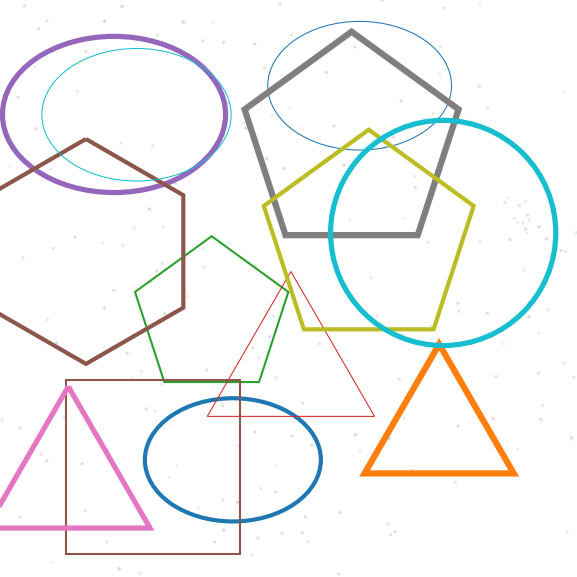[{"shape": "oval", "thickness": 2, "radius": 0.76, "center": [0.403, 0.203]}, {"shape": "oval", "thickness": 0.5, "radius": 0.8, "center": [0.623, 0.851]}, {"shape": "triangle", "thickness": 3, "radius": 0.75, "center": [0.76, 0.254]}, {"shape": "pentagon", "thickness": 1, "radius": 0.7, "center": [0.367, 0.45]}, {"shape": "triangle", "thickness": 0.5, "radius": 0.84, "center": [0.504, 0.362]}, {"shape": "oval", "thickness": 2.5, "radius": 0.97, "center": [0.197, 0.801]}, {"shape": "square", "thickness": 1, "radius": 0.75, "center": [0.265, 0.19]}, {"shape": "hexagon", "thickness": 2, "radius": 0.97, "center": [0.149, 0.564]}, {"shape": "triangle", "thickness": 2.5, "radius": 0.82, "center": [0.118, 0.166]}, {"shape": "pentagon", "thickness": 3, "radius": 0.97, "center": [0.609, 0.75]}, {"shape": "pentagon", "thickness": 2, "radius": 0.96, "center": [0.638, 0.583]}, {"shape": "oval", "thickness": 0.5, "radius": 0.82, "center": [0.236, 0.8]}, {"shape": "circle", "thickness": 2.5, "radius": 0.98, "center": [0.767, 0.596]}]